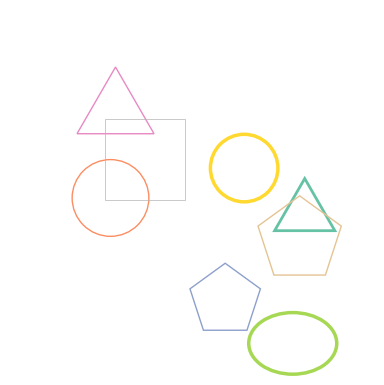[{"shape": "triangle", "thickness": 2, "radius": 0.45, "center": [0.791, 0.446]}, {"shape": "circle", "thickness": 1, "radius": 0.5, "center": [0.287, 0.486]}, {"shape": "pentagon", "thickness": 1, "radius": 0.48, "center": [0.585, 0.22]}, {"shape": "triangle", "thickness": 1, "radius": 0.58, "center": [0.3, 0.71]}, {"shape": "oval", "thickness": 2.5, "radius": 0.57, "center": [0.76, 0.108]}, {"shape": "circle", "thickness": 2.5, "radius": 0.44, "center": [0.634, 0.563]}, {"shape": "pentagon", "thickness": 1, "radius": 0.57, "center": [0.778, 0.378]}, {"shape": "square", "thickness": 0.5, "radius": 0.52, "center": [0.376, 0.585]}]